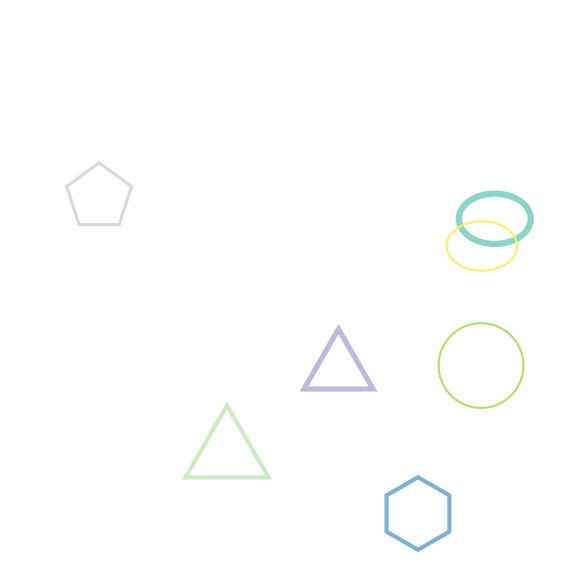[{"shape": "oval", "thickness": 3, "radius": 0.31, "center": [0.857, 0.62]}, {"shape": "triangle", "thickness": 2.5, "radius": 0.35, "center": [0.586, 0.36]}, {"shape": "hexagon", "thickness": 2, "radius": 0.31, "center": [0.724, 0.11]}, {"shape": "circle", "thickness": 1, "radius": 0.37, "center": [0.833, 0.366]}, {"shape": "pentagon", "thickness": 1.5, "radius": 0.3, "center": [0.172, 0.658]}, {"shape": "triangle", "thickness": 2, "radius": 0.42, "center": [0.393, 0.214]}, {"shape": "oval", "thickness": 1, "radius": 0.31, "center": [0.834, 0.573]}]